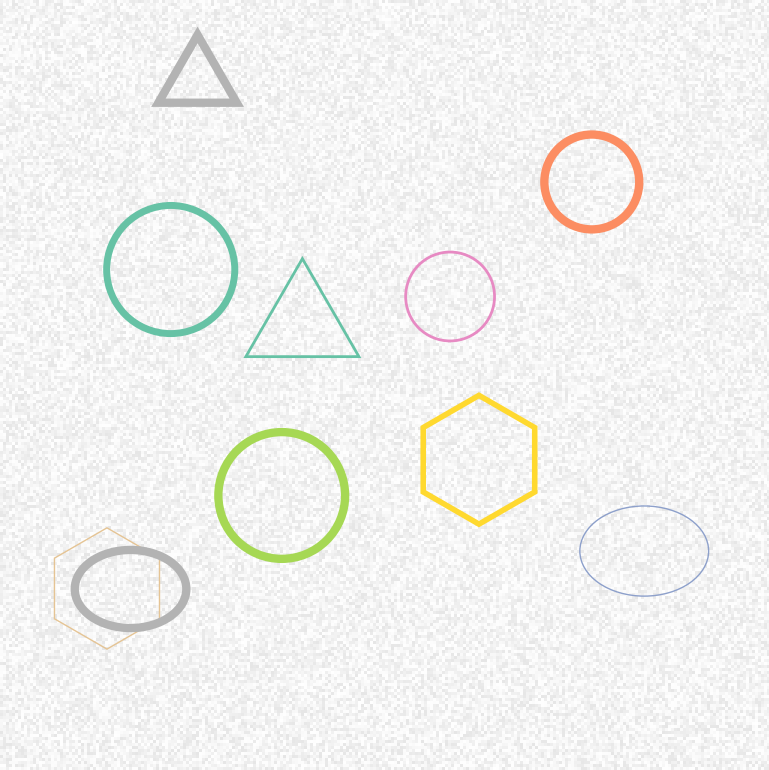[{"shape": "circle", "thickness": 2.5, "radius": 0.42, "center": [0.222, 0.65]}, {"shape": "triangle", "thickness": 1, "radius": 0.42, "center": [0.393, 0.579]}, {"shape": "circle", "thickness": 3, "radius": 0.31, "center": [0.769, 0.764]}, {"shape": "oval", "thickness": 0.5, "radius": 0.42, "center": [0.837, 0.284]}, {"shape": "circle", "thickness": 1, "radius": 0.29, "center": [0.585, 0.615]}, {"shape": "circle", "thickness": 3, "radius": 0.41, "center": [0.366, 0.357]}, {"shape": "hexagon", "thickness": 2, "radius": 0.42, "center": [0.622, 0.403]}, {"shape": "hexagon", "thickness": 0.5, "radius": 0.39, "center": [0.139, 0.236]}, {"shape": "triangle", "thickness": 3, "radius": 0.29, "center": [0.257, 0.896]}, {"shape": "oval", "thickness": 3, "radius": 0.36, "center": [0.17, 0.235]}]